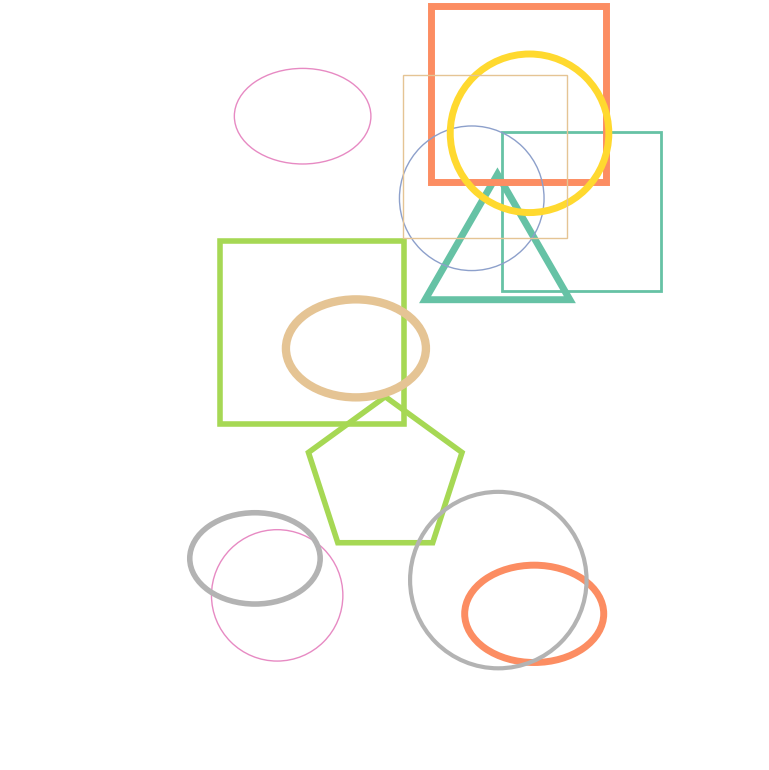[{"shape": "square", "thickness": 1, "radius": 0.52, "center": [0.756, 0.725]}, {"shape": "triangle", "thickness": 2.5, "radius": 0.54, "center": [0.646, 0.665]}, {"shape": "oval", "thickness": 2.5, "radius": 0.45, "center": [0.694, 0.203]}, {"shape": "square", "thickness": 2.5, "radius": 0.57, "center": [0.674, 0.878]}, {"shape": "circle", "thickness": 0.5, "radius": 0.47, "center": [0.613, 0.743]}, {"shape": "circle", "thickness": 0.5, "radius": 0.43, "center": [0.36, 0.227]}, {"shape": "oval", "thickness": 0.5, "radius": 0.44, "center": [0.393, 0.849]}, {"shape": "pentagon", "thickness": 2, "radius": 0.52, "center": [0.5, 0.38]}, {"shape": "square", "thickness": 2, "radius": 0.6, "center": [0.405, 0.568]}, {"shape": "circle", "thickness": 2.5, "radius": 0.51, "center": [0.688, 0.827]}, {"shape": "square", "thickness": 0.5, "radius": 0.53, "center": [0.63, 0.797]}, {"shape": "oval", "thickness": 3, "radius": 0.45, "center": [0.462, 0.548]}, {"shape": "circle", "thickness": 1.5, "radius": 0.57, "center": [0.647, 0.247]}, {"shape": "oval", "thickness": 2, "radius": 0.42, "center": [0.331, 0.275]}]